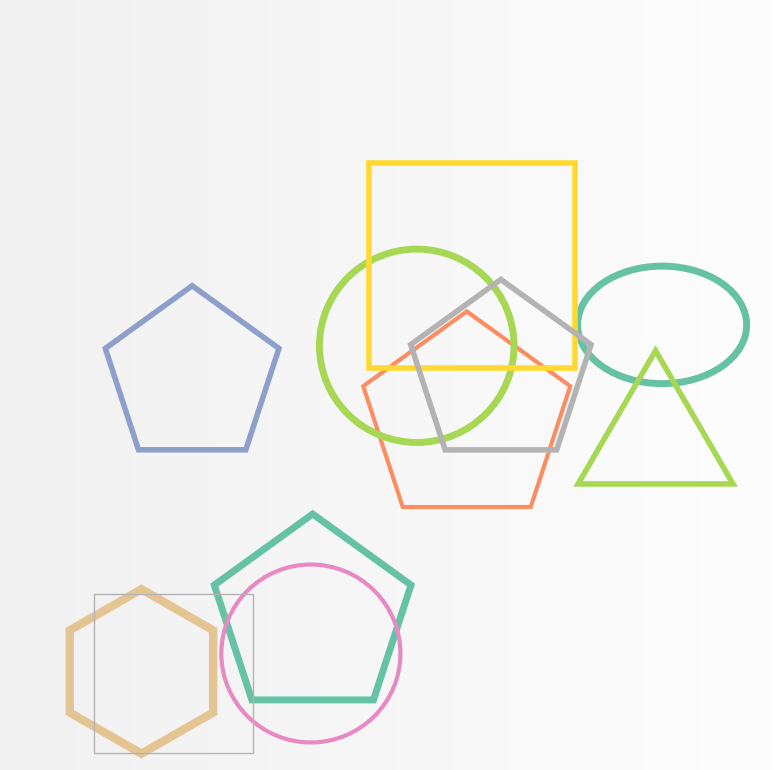[{"shape": "pentagon", "thickness": 2.5, "radius": 0.67, "center": [0.403, 0.199]}, {"shape": "oval", "thickness": 2.5, "radius": 0.55, "center": [0.854, 0.578]}, {"shape": "pentagon", "thickness": 1.5, "radius": 0.7, "center": [0.602, 0.455]}, {"shape": "pentagon", "thickness": 2, "radius": 0.59, "center": [0.248, 0.511]}, {"shape": "circle", "thickness": 1.5, "radius": 0.58, "center": [0.401, 0.151]}, {"shape": "triangle", "thickness": 2, "radius": 0.58, "center": [0.846, 0.429]}, {"shape": "circle", "thickness": 2.5, "radius": 0.63, "center": [0.538, 0.551]}, {"shape": "square", "thickness": 2, "radius": 0.67, "center": [0.609, 0.656]}, {"shape": "hexagon", "thickness": 3, "radius": 0.53, "center": [0.183, 0.128]}, {"shape": "square", "thickness": 0.5, "radius": 0.51, "center": [0.224, 0.125]}, {"shape": "pentagon", "thickness": 2, "radius": 0.61, "center": [0.646, 0.515]}]